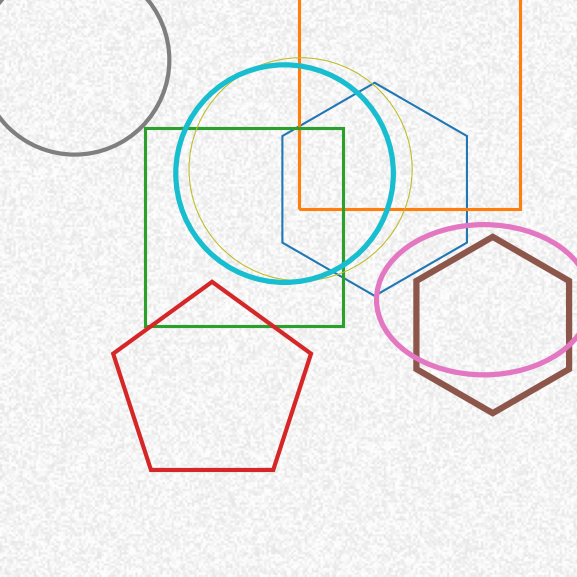[{"shape": "hexagon", "thickness": 1, "radius": 0.92, "center": [0.649, 0.671]}, {"shape": "square", "thickness": 1.5, "radius": 0.96, "center": [0.709, 0.828]}, {"shape": "square", "thickness": 1.5, "radius": 0.86, "center": [0.422, 0.606]}, {"shape": "pentagon", "thickness": 2, "radius": 0.9, "center": [0.367, 0.331]}, {"shape": "hexagon", "thickness": 3, "radius": 0.76, "center": [0.853, 0.436]}, {"shape": "oval", "thickness": 2.5, "radius": 0.93, "center": [0.838, 0.48]}, {"shape": "circle", "thickness": 2, "radius": 0.82, "center": [0.129, 0.895]}, {"shape": "circle", "thickness": 0.5, "radius": 0.97, "center": [0.521, 0.706]}, {"shape": "circle", "thickness": 2.5, "radius": 0.94, "center": [0.493, 0.698]}]